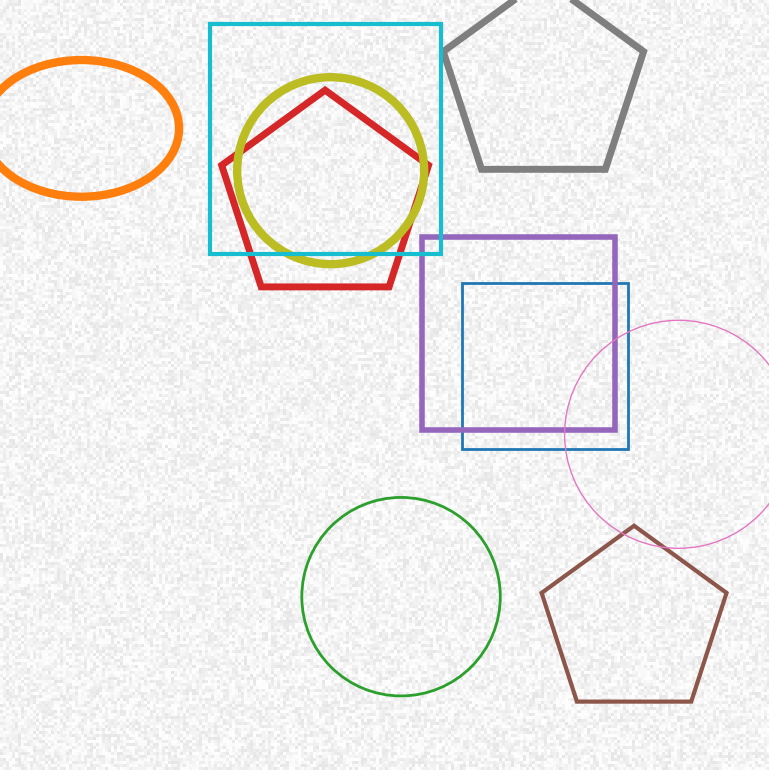[{"shape": "square", "thickness": 1, "radius": 0.54, "center": [0.708, 0.525]}, {"shape": "oval", "thickness": 3, "radius": 0.63, "center": [0.106, 0.833]}, {"shape": "circle", "thickness": 1, "radius": 0.64, "center": [0.521, 0.225]}, {"shape": "pentagon", "thickness": 2.5, "radius": 0.71, "center": [0.422, 0.742]}, {"shape": "square", "thickness": 2, "radius": 0.63, "center": [0.673, 0.566]}, {"shape": "pentagon", "thickness": 1.5, "radius": 0.63, "center": [0.823, 0.191]}, {"shape": "circle", "thickness": 0.5, "radius": 0.74, "center": [0.881, 0.436]}, {"shape": "pentagon", "thickness": 2.5, "radius": 0.68, "center": [0.706, 0.891]}, {"shape": "circle", "thickness": 3, "radius": 0.61, "center": [0.429, 0.778]}, {"shape": "square", "thickness": 1.5, "radius": 0.75, "center": [0.422, 0.82]}]